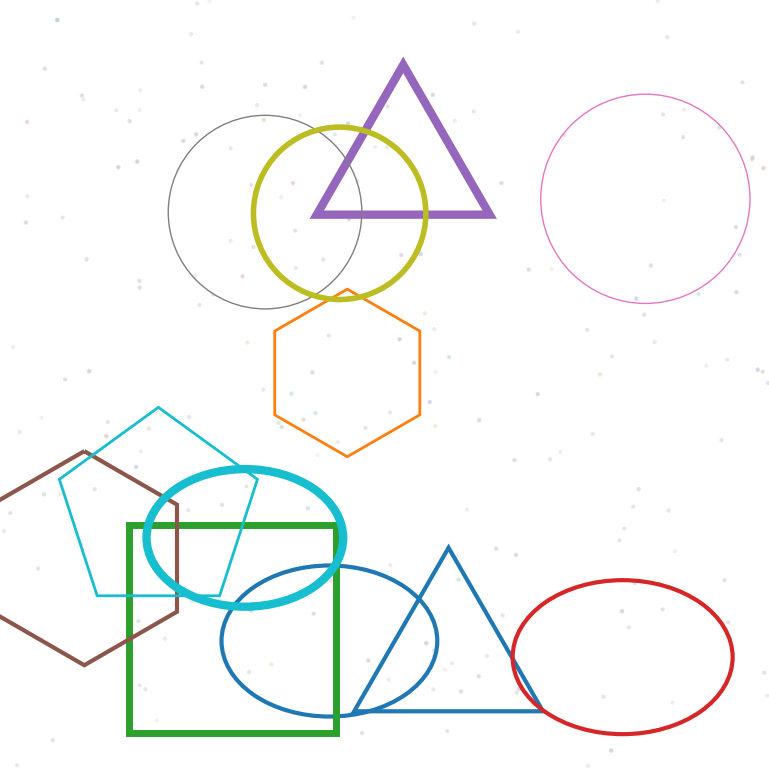[{"shape": "triangle", "thickness": 1.5, "radius": 0.71, "center": [0.583, 0.147]}, {"shape": "oval", "thickness": 1.5, "radius": 0.7, "center": [0.428, 0.167]}, {"shape": "hexagon", "thickness": 1, "radius": 0.54, "center": [0.451, 0.516]}, {"shape": "square", "thickness": 2.5, "radius": 0.67, "center": [0.302, 0.183]}, {"shape": "oval", "thickness": 1.5, "radius": 0.71, "center": [0.809, 0.147]}, {"shape": "triangle", "thickness": 3, "radius": 0.65, "center": [0.524, 0.786]}, {"shape": "hexagon", "thickness": 1.5, "radius": 0.7, "center": [0.109, 0.275]}, {"shape": "circle", "thickness": 0.5, "radius": 0.68, "center": [0.838, 0.742]}, {"shape": "circle", "thickness": 0.5, "radius": 0.63, "center": [0.344, 0.725]}, {"shape": "circle", "thickness": 2, "radius": 0.56, "center": [0.441, 0.723]}, {"shape": "oval", "thickness": 3, "radius": 0.64, "center": [0.318, 0.301]}, {"shape": "pentagon", "thickness": 1, "radius": 0.68, "center": [0.206, 0.336]}]